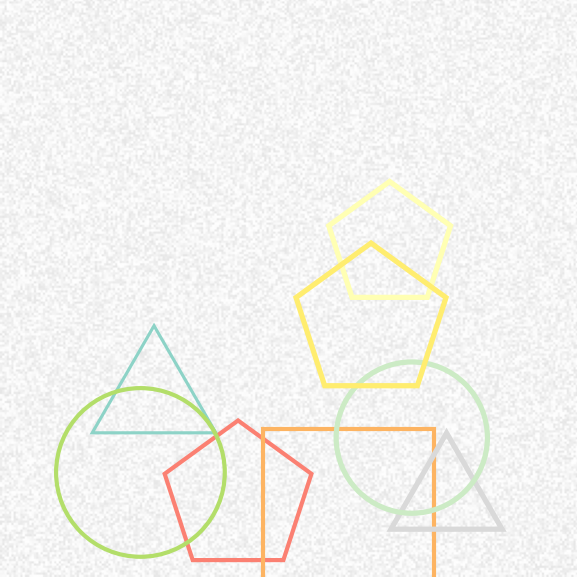[{"shape": "triangle", "thickness": 1.5, "radius": 0.62, "center": [0.267, 0.311]}, {"shape": "pentagon", "thickness": 2.5, "radius": 0.55, "center": [0.675, 0.574]}, {"shape": "pentagon", "thickness": 2, "radius": 0.67, "center": [0.412, 0.137]}, {"shape": "square", "thickness": 2, "radius": 0.74, "center": [0.603, 0.107]}, {"shape": "circle", "thickness": 2, "radius": 0.73, "center": [0.243, 0.181]}, {"shape": "triangle", "thickness": 2.5, "radius": 0.56, "center": [0.773, 0.138]}, {"shape": "circle", "thickness": 2.5, "radius": 0.65, "center": [0.713, 0.241]}, {"shape": "pentagon", "thickness": 2.5, "radius": 0.68, "center": [0.642, 0.442]}]